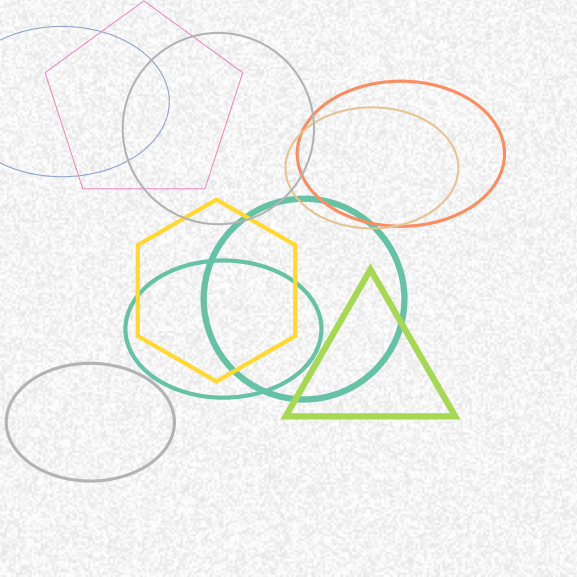[{"shape": "circle", "thickness": 3, "radius": 0.87, "center": [0.527, 0.481]}, {"shape": "oval", "thickness": 2, "radius": 0.85, "center": [0.387, 0.429]}, {"shape": "oval", "thickness": 1.5, "radius": 0.9, "center": [0.694, 0.733]}, {"shape": "oval", "thickness": 0.5, "radius": 0.93, "center": [0.107, 0.823]}, {"shape": "pentagon", "thickness": 0.5, "radius": 0.9, "center": [0.249, 0.818]}, {"shape": "triangle", "thickness": 3, "radius": 0.85, "center": [0.642, 0.363]}, {"shape": "hexagon", "thickness": 2, "radius": 0.79, "center": [0.375, 0.496]}, {"shape": "oval", "thickness": 1, "radius": 0.75, "center": [0.644, 0.708]}, {"shape": "oval", "thickness": 1.5, "radius": 0.73, "center": [0.156, 0.268]}, {"shape": "circle", "thickness": 1, "radius": 0.83, "center": [0.378, 0.777]}]